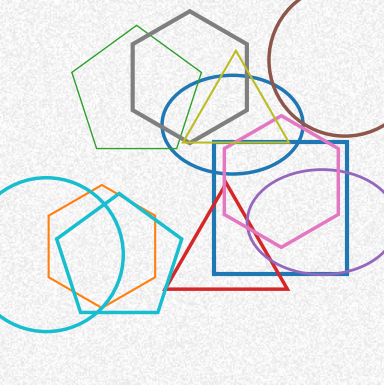[{"shape": "oval", "thickness": 2.5, "radius": 0.92, "center": [0.604, 0.676]}, {"shape": "square", "thickness": 3, "radius": 0.86, "center": [0.728, 0.46]}, {"shape": "hexagon", "thickness": 1.5, "radius": 0.8, "center": [0.265, 0.36]}, {"shape": "pentagon", "thickness": 1, "radius": 0.88, "center": [0.355, 0.757]}, {"shape": "triangle", "thickness": 2.5, "radius": 0.92, "center": [0.588, 0.341]}, {"shape": "oval", "thickness": 2, "radius": 0.97, "center": [0.837, 0.423]}, {"shape": "circle", "thickness": 2.5, "radius": 0.99, "center": [0.896, 0.844]}, {"shape": "hexagon", "thickness": 2.5, "radius": 0.85, "center": [0.731, 0.529]}, {"shape": "hexagon", "thickness": 3, "radius": 0.86, "center": [0.493, 0.8]}, {"shape": "triangle", "thickness": 1.5, "radius": 0.8, "center": [0.613, 0.709]}, {"shape": "circle", "thickness": 2.5, "radius": 1.0, "center": [0.12, 0.339]}, {"shape": "pentagon", "thickness": 2.5, "radius": 0.85, "center": [0.31, 0.327]}]